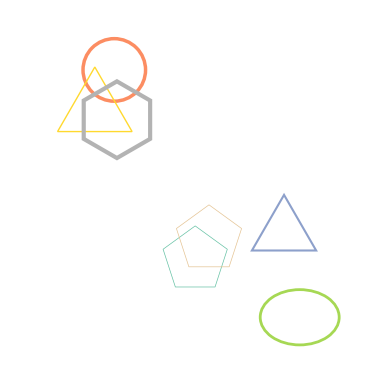[{"shape": "pentagon", "thickness": 0.5, "radius": 0.44, "center": [0.507, 0.326]}, {"shape": "circle", "thickness": 2.5, "radius": 0.41, "center": [0.297, 0.818]}, {"shape": "triangle", "thickness": 1.5, "radius": 0.48, "center": [0.738, 0.397]}, {"shape": "oval", "thickness": 2, "radius": 0.51, "center": [0.778, 0.176]}, {"shape": "triangle", "thickness": 1, "radius": 0.56, "center": [0.246, 0.714]}, {"shape": "pentagon", "thickness": 0.5, "radius": 0.44, "center": [0.543, 0.379]}, {"shape": "hexagon", "thickness": 3, "radius": 0.5, "center": [0.304, 0.689]}]